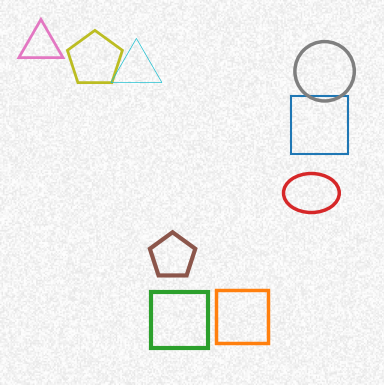[{"shape": "square", "thickness": 1.5, "radius": 0.37, "center": [0.83, 0.676]}, {"shape": "square", "thickness": 2.5, "radius": 0.34, "center": [0.629, 0.177]}, {"shape": "square", "thickness": 3, "radius": 0.37, "center": [0.465, 0.169]}, {"shape": "oval", "thickness": 2.5, "radius": 0.36, "center": [0.809, 0.499]}, {"shape": "pentagon", "thickness": 3, "radius": 0.31, "center": [0.448, 0.335]}, {"shape": "triangle", "thickness": 2, "radius": 0.33, "center": [0.106, 0.883]}, {"shape": "circle", "thickness": 2.5, "radius": 0.39, "center": [0.843, 0.815]}, {"shape": "pentagon", "thickness": 2, "radius": 0.38, "center": [0.247, 0.846]}, {"shape": "triangle", "thickness": 0.5, "radius": 0.38, "center": [0.354, 0.824]}]